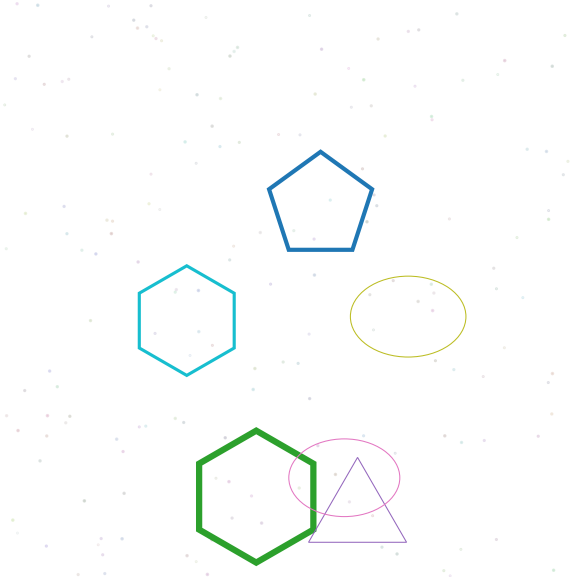[{"shape": "pentagon", "thickness": 2, "radius": 0.47, "center": [0.555, 0.642]}, {"shape": "hexagon", "thickness": 3, "radius": 0.57, "center": [0.444, 0.139]}, {"shape": "triangle", "thickness": 0.5, "radius": 0.49, "center": [0.619, 0.109]}, {"shape": "oval", "thickness": 0.5, "radius": 0.48, "center": [0.596, 0.172]}, {"shape": "oval", "thickness": 0.5, "radius": 0.5, "center": [0.707, 0.451]}, {"shape": "hexagon", "thickness": 1.5, "radius": 0.47, "center": [0.323, 0.444]}]